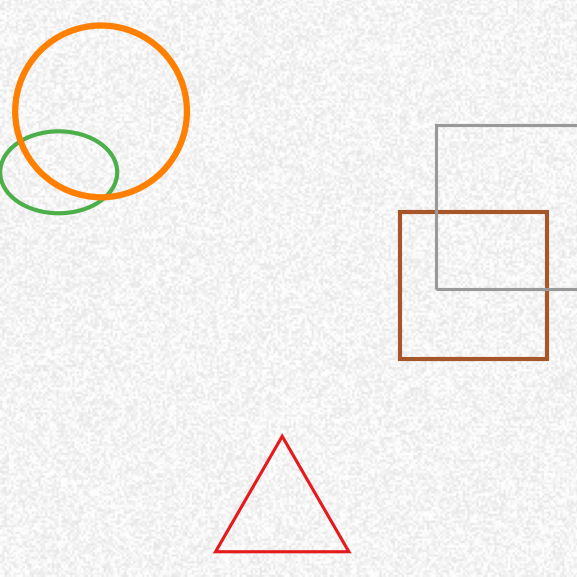[{"shape": "triangle", "thickness": 1.5, "radius": 0.67, "center": [0.489, 0.11]}, {"shape": "oval", "thickness": 2, "radius": 0.51, "center": [0.102, 0.701]}, {"shape": "circle", "thickness": 3, "radius": 0.74, "center": [0.175, 0.806]}, {"shape": "square", "thickness": 2, "radius": 0.64, "center": [0.82, 0.505]}, {"shape": "square", "thickness": 1.5, "radius": 0.71, "center": [0.898, 0.641]}]